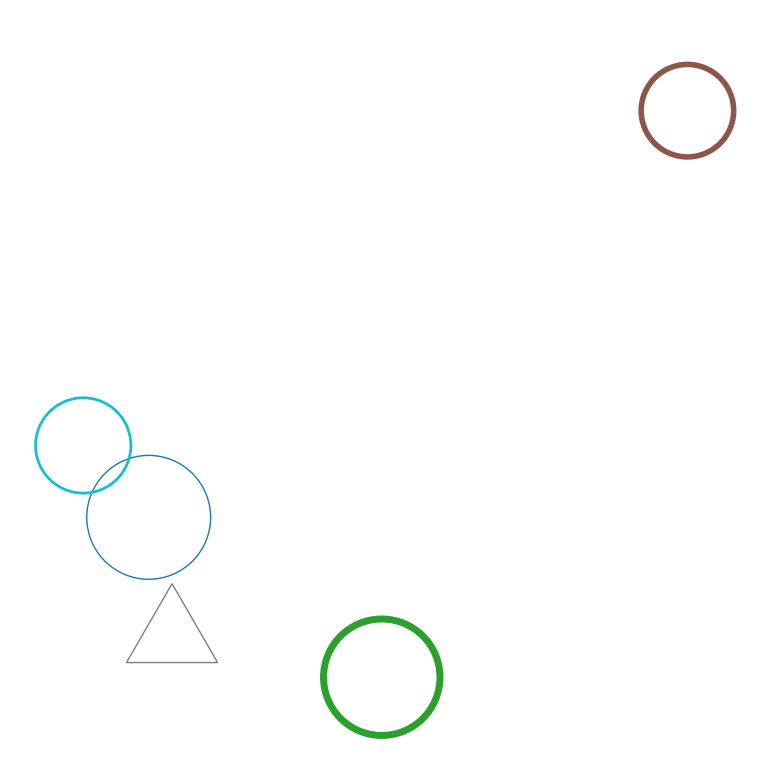[{"shape": "circle", "thickness": 0.5, "radius": 0.4, "center": [0.193, 0.328]}, {"shape": "circle", "thickness": 2.5, "radius": 0.38, "center": [0.496, 0.12]}, {"shape": "circle", "thickness": 2, "radius": 0.3, "center": [0.893, 0.856]}, {"shape": "triangle", "thickness": 0.5, "radius": 0.34, "center": [0.223, 0.174]}, {"shape": "circle", "thickness": 1, "radius": 0.31, "center": [0.108, 0.422]}]